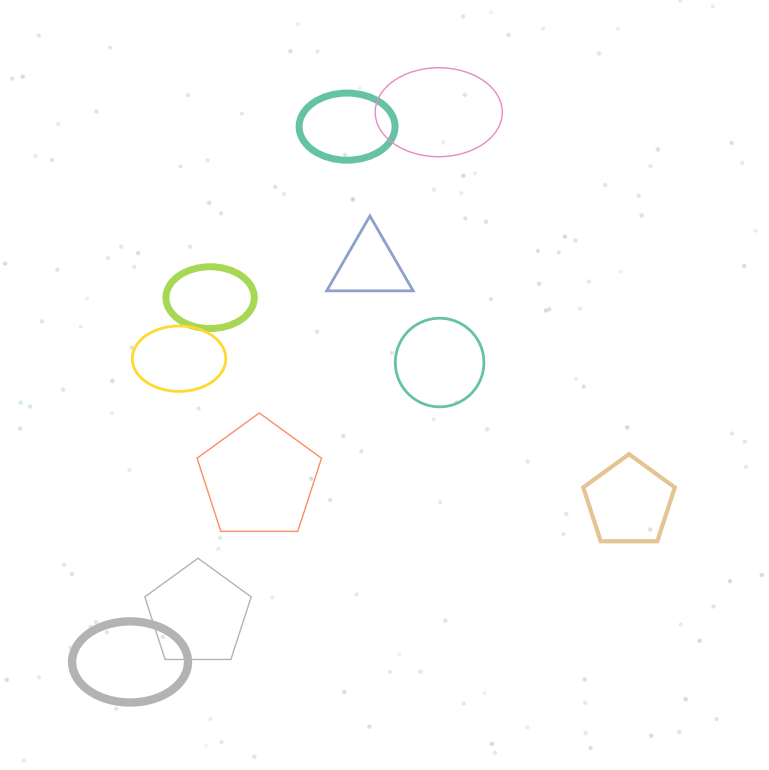[{"shape": "circle", "thickness": 1, "radius": 0.29, "center": [0.571, 0.529]}, {"shape": "oval", "thickness": 2.5, "radius": 0.31, "center": [0.451, 0.836]}, {"shape": "pentagon", "thickness": 0.5, "radius": 0.42, "center": [0.337, 0.379]}, {"shape": "triangle", "thickness": 1, "radius": 0.32, "center": [0.48, 0.655]}, {"shape": "oval", "thickness": 0.5, "radius": 0.41, "center": [0.57, 0.854]}, {"shape": "oval", "thickness": 2.5, "radius": 0.29, "center": [0.273, 0.613]}, {"shape": "oval", "thickness": 1, "radius": 0.3, "center": [0.233, 0.534]}, {"shape": "pentagon", "thickness": 1.5, "radius": 0.31, "center": [0.817, 0.348]}, {"shape": "oval", "thickness": 3, "radius": 0.38, "center": [0.169, 0.14]}, {"shape": "pentagon", "thickness": 0.5, "radius": 0.36, "center": [0.257, 0.202]}]